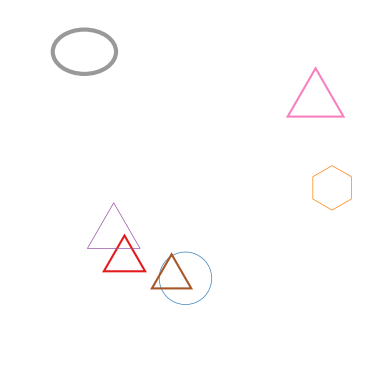[{"shape": "triangle", "thickness": 1.5, "radius": 0.31, "center": [0.323, 0.326]}, {"shape": "circle", "thickness": 0.5, "radius": 0.34, "center": [0.482, 0.277]}, {"shape": "triangle", "thickness": 0.5, "radius": 0.4, "center": [0.295, 0.394]}, {"shape": "hexagon", "thickness": 0.5, "radius": 0.29, "center": [0.863, 0.512]}, {"shape": "triangle", "thickness": 1.5, "radius": 0.3, "center": [0.446, 0.28]}, {"shape": "triangle", "thickness": 1.5, "radius": 0.42, "center": [0.82, 0.739]}, {"shape": "oval", "thickness": 3, "radius": 0.41, "center": [0.219, 0.866]}]